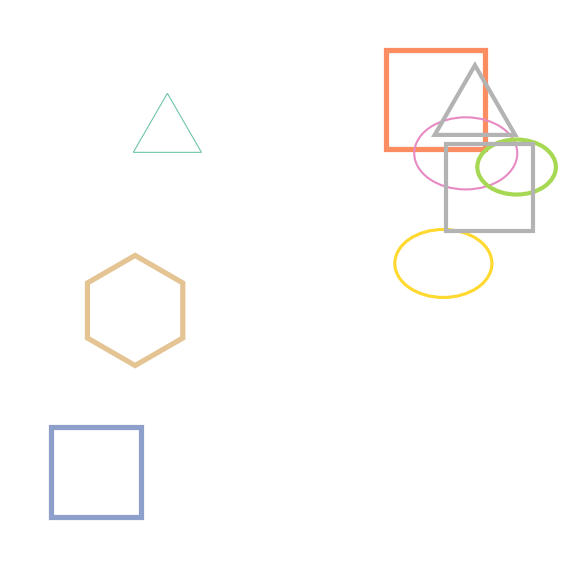[{"shape": "triangle", "thickness": 0.5, "radius": 0.34, "center": [0.29, 0.769]}, {"shape": "square", "thickness": 2.5, "radius": 0.43, "center": [0.754, 0.827]}, {"shape": "square", "thickness": 2.5, "radius": 0.39, "center": [0.166, 0.182]}, {"shape": "oval", "thickness": 1, "radius": 0.45, "center": [0.807, 0.734]}, {"shape": "oval", "thickness": 2, "radius": 0.34, "center": [0.895, 0.71]}, {"shape": "oval", "thickness": 1.5, "radius": 0.42, "center": [0.768, 0.543]}, {"shape": "hexagon", "thickness": 2.5, "radius": 0.48, "center": [0.234, 0.462]}, {"shape": "square", "thickness": 2, "radius": 0.38, "center": [0.848, 0.674]}, {"shape": "triangle", "thickness": 2, "radius": 0.4, "center": [0.822, 0.806]}]